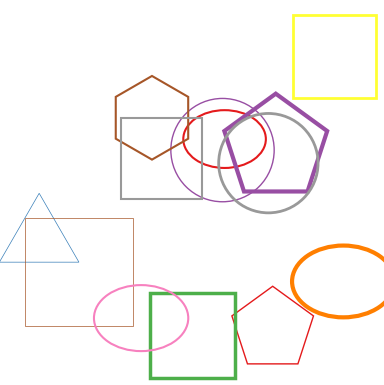[{"shape": "oval", "thickness": 1.5, "radius": 0.54, "center": [0.583, 0.639]}, {"shape": "pentagon", "thickness": 1, "radius": 0.56, "center": [0.708, 0.145]}, {"shape": "triangle", "thickness": 0.5, "radius": 0.6, "center": [0.102, 0.379]}, {"shape": "square", "thickness": 2.5, "radius": 0.56, "center": [0.5, 0.129]}, {"shape": "circle", "thickness": 1, "radius": 0.67, "center": [0.578, 0.61]}, {"shape": "pentagon", "thickness": 3, "radius": 0.7, "center": [0.716, 0.616]}, {"shape": "oval", "thickness": 3, "radius": 0.67, "center": [0.892, 0.269]}, {"shape": "square", "thickness": 2, "radius": 0.54, "center": [0.869, 0.854]}, {"shape": "hexagon", "thickness": 1.5, "radius": 0.54, "center": [0.395, 0.694]}, {"shape": "square", "thickness": 0.5, "radius": 0.7, "center": [0.206, 0.294]}, {"shape": "oval", "thickness": 1.5, "radius": 0.61, "center": [0.367, 0.174]}, {"shape": "circle", "thickness": 2, "radius": 0.65, "center": [0.697, 0.576]}, {"shape": "square", "thickness": 1.5, "radius": 0.53, "center": [0.421, 0.587]}]